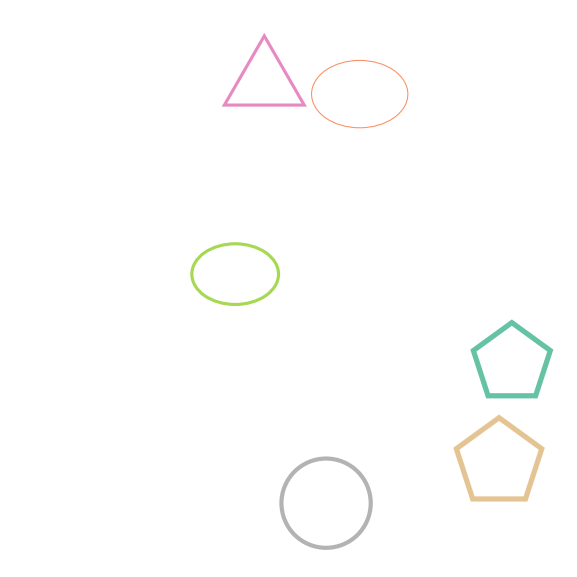[{"shape": "pentagon", "thickness": 2.5, "radius": 0.35, "center": [0.886, 0.37]}, {"shape": "oval", "thickness": 0.5, "radius": 0.42, "center": [0.623, 0.836]}, {"shape": "triangle", "thickness": 1.5, "radius": 0.4, "center": [0.458, 0.857]}, {"shape": "oval", "thickness": 1.5, "radius": 0.38, "center": [0.407, 0.524]}, {"shape": "pentagon", "thickness": 2.5, "radius": 0.39, "center": [0.864, 0.198]}, {"shape": "circle", "thickness": 2, "radius": 0.39, "center": [0.565, 0.128]}]